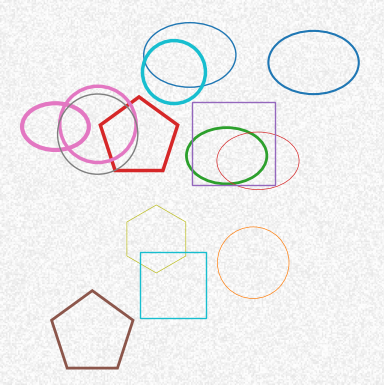[{"shape": "oval", "thickness": 1, "radius": 0.6, "center": [0.493, 0.857]}, {"shape": "oval", "thickness": 1.5, "radius": 0.59, "center": [0.815, 0.838]}, {"shape": "circle", "thickness": 0.5, "radius": 0.46, "center": [0.658, 0.318]}, {"shape": "oval", "thickness": 2, "radius": 0.52, "center": [0.589, 0.595]}, {"shape": "oval", "thickness": 0.5, "radius": 0.53, "center": [0.67, 0.582]}, {"shape": "pentagon", "thickness": 2.5, "radius": 0.53, "center": [0.361, 0.643]}, {"shape": "square", "thickness": 1, "radius": 0.54, "center": [0.607, 0.627]}, {"shape": "pentagon", "thickness": 2, "radius": 0.56, "center": [0.24, 0.134]}, {"shape": "circle", "thickness": 2.5, "radius": 0.5, "center": [0.254, 0.677]}, {"shape": "oval", "thickness": 3, "radius": 0.43, "center": [0.144, 0.671]}, {"shape": "circle", "thickness": 1, "radius": 0.52, "center": [0.254, 0.652]}, {"shape": "hexagon", "thickness": 0.5, "radius": 0.44, "center": [0.406, 0.379]}, {"shape": "circle", "thickness": 2.5, "radius": 0.41, "center": [0.452, 0.813]}, {"shape": "square", "thickness": 1, "radius": 0.43, "center": [0.45, 0.259]}]